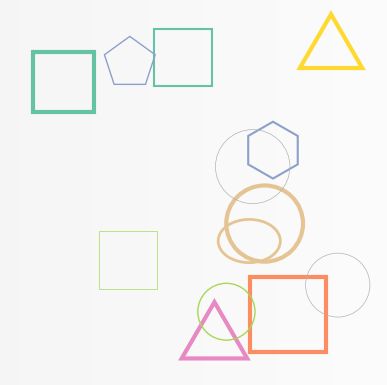[{"shape": "square", "thickness": 1.5, "radius": 0.37, "center": [0.473, 0.851]}, {"shape": "square", "thickness": 3, "radius": 0.39, "center": [0.164, 0.787]}, {"shape": "square", "thickness": 3, "radius": 0.49, "center": [0.743, 0.183]}, {"shape": "hexagon", "thickness": 1.5, "radius": 0.37, "center": [0.704, 0.61]}, {"shape": "pentagon", "thickness": 1, "radius": 0.34, "center": [0.335, 0.837]}, {"shape": "triangle", "thickness": 3, "radius": 0.49, "center": [0.553, 0.118]}, {"shape": "square", "thickness": 0.5, "radius": 0.38, "center": [0.33, 0.325]}, {"shape": "circle", "thickness": 1, "radius": 0.37, "center": [0.584, 0.19]}, {"shape": "triangle", "thickness": 3, "radius": 0.46, "center": [0.854, 0.87]}, {"shape": "oval", "thickness": 2, "radius": 0.4, "center": [0.643, 0.374]}, {"shape": "circle", "thickness": 3, "radius": 0.5, "center": [0.683, 0.419]}, {"shape": "circle", "thickness": 0.5, "radius": 0.41, "center": [0.872, 0.259]}, {"shape": "circle", "thickness": 0.5, "radius": 0.48, "center": [0.652, 0.567]}]